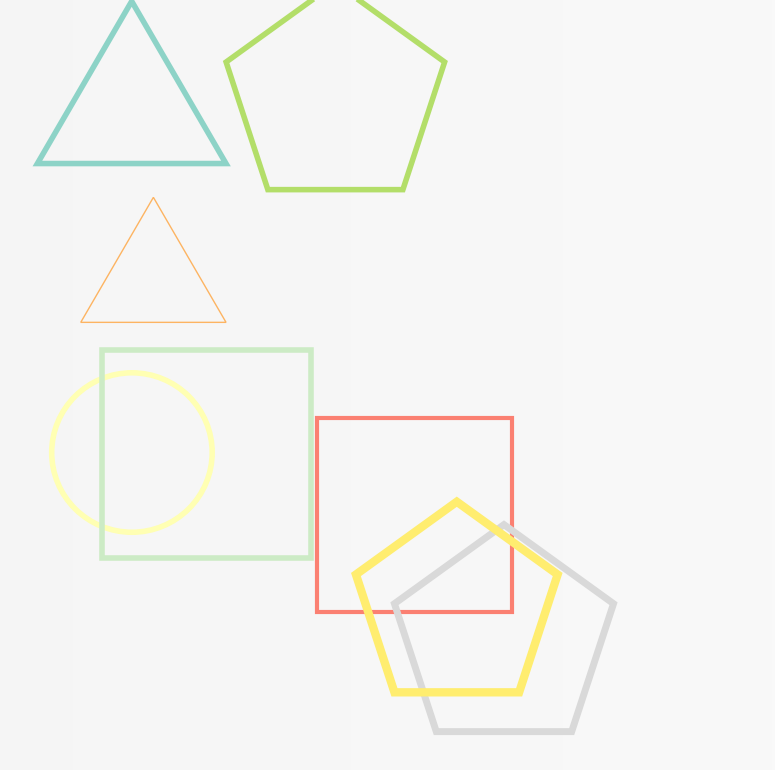[{"shape": "triangle", "thickness": 2, "radius": 0.7, "center": [0.17, 0.858]}, {"shape": "circle", "thickness": 2, "radius": 0.52, "center": [0.17, 0.412]}, {"shape": "square", "thickness": 1.5, "radius": 0.63, "center": [0.535, 0.332]}, {"shape": "triangle", "thickness": 0.5, "radius": 0.54, "center": [0.198, 0.635]}, {"shape": "pentagon", "thickness": 2, "radius": 0.74, "center": [0.433, 0.874]}, {"shape": "pentagon", "thickness": 2.5, "radius": 0.74, "center": [0.65, 0.17]}, {"shape": "square", "thickness": 2, "radius": 0.68, "center": [0.266, 0.411]}, {"shape": "pentagon", "thickness": 3, "radius": 0.68, "center": [0.589, 0.212]}]